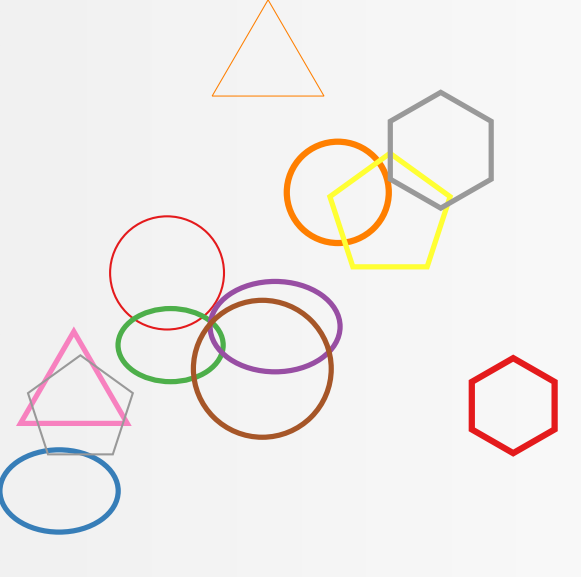[{"shape": "hexagon", "thickness": 3, "radius": 0.41, "center": [0.883, 0.297]}, {"shape": "circle", "thickness": 1, "radius": 0.49, "center": [0.287, 0.527]}, {"shape": "oval", "thickness": 2.5, "radius": 0.51, "center": [0.102, 0.149]}, {"shape": "oval", "thickness": 2.5, "radius": 0.45, "center": [0.294, 0.402]}, {"shape": "oval", "thickness": 2.5, "radius": 0.56, "center": [0.473, 0.434]}, {"shape": "circle", "thickness": 3, "radius": 0.44, "center": [0.581, 0.666]}, {"shape": "triangle", "thickness": 0.5, "radius": 0.56, "center": [0.461, 0.888]}, {"shape": "pentagon", "thickness": 2.5, "radius": 0.54, "center": [0.671, 0.625]}, {"shape": "circle", "thickness": 2.5, "radius": 0.59, "center": [0.451, 0.361]}, {"shape": "triangle", "thickness": 2.5, "radius": 0.53, "center": [0.127, 0.319]}, {"shape": "pentagon", "thickness": 1, "radius": 0.47, "center": [0.138, 0.289]}, {"shape": "hexagon", "thickness": 2.5, "radius": 0.5, "center": [0.758, 0.739]}]